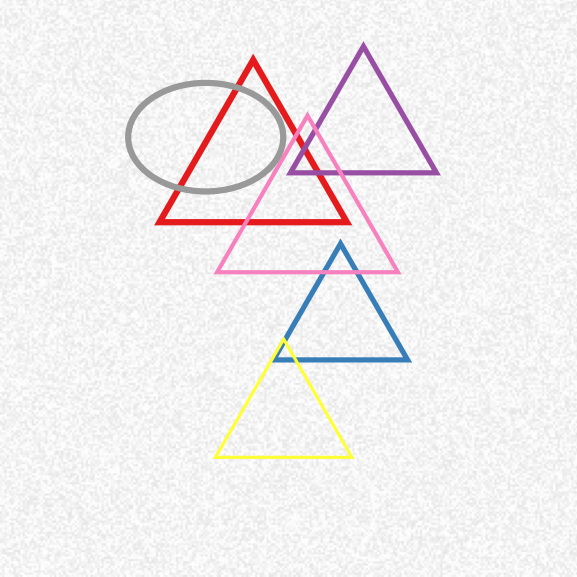[{"shape": "triangle", "thickness": 3, "radius": 0.94, "center": [0.438, 0.708]}, {"shape": "triangle", "thickness": 2.5, "radius": 0.67, "center": [0.59, 0.443]}, {"shape": "triangle", "thickness": 2.5, "radius": 0.73, "center": [0.629, 0.773]}, {"shape": "triangle", "thickness": 1.5, "radius": 0.68, "center": [0.491, 0.275]}, {"shape": "triangle", "thickness": 2, "radius": 0.9, "center": [0.532, 0.618]}, {"shape": "oval", "thickness": 3, "radius": 0.67, "center": [0.356, 0.762]}]